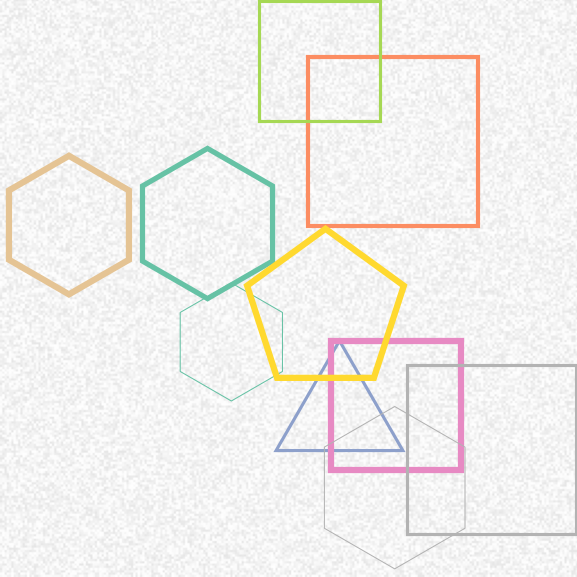[{"shape": "hexagon", "thickness": 2.5, "radius": 0.65, "center": [0.359, 0.612]}, {"shape": "hexagon", "thickness": 0.5, "radius": 0.51, "center": [0.401, 0.407]}, {"shape": "square", "thickness": 2, "radius": 0.73, "center": [0.681, 0.754]}, {"shape": "triangle", "thickness": 1.5, "radius": 0.63, "center": [0.588, 0.282]}, {"shape": "square", "thickness": 3, "radius": 0.56, "center": [0.686, 0.296]}, {"shape": "square", "thickness": 1.5, "radius": 0.52, "center": [0.553, 0.893]}, {"shape": "pentagon", "thickness": 3, "radius": 0.71, "center": [0.564, 0.46]}, {"shape": "hexagon", "thickness": 3, "radius": 0.6, "center": [0.119, 0.609]}, {"shape": "hexagon", "thickness": 0.5, "radius": 0.7, "center": [0.683, 0.155]}, {"shape": "square", "thickness": 1.5, "radius": 0.73, "center": [0.851, 0.22]}]